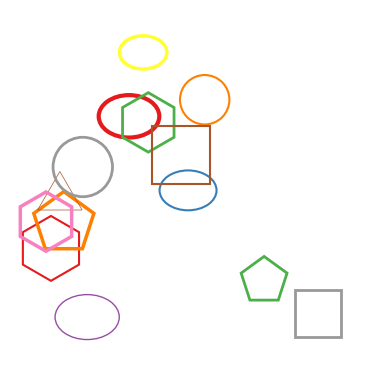[{"shape": "hexagon", "thickness": 1.5, "radius": 0.42, "center": [0.132, 0.355]}, {"shape": "oval", "thickness": 3, "radius": 0.39, "center": [0.335, 0.698]}, {"shape": "oval", "thickness": 1.5, "radius": 0.37, "center": [0.488, 0.506]}, {"shape": "hexagon", "thickness": 2, "radius": 0.39, "center": [0.385, 0.682]}, {"shape": "pentagon", "thickness": 2, "radius": 0.31, "center": [0.686, 0.271]}, {"shape": "oval", "thickness": 1, "radius": 0.42, "center": [0.226, 0.176]}, {"shape": "circle", "thickness": 1.5, "radius": 0.32, "center": [0.532, 0.741]}, {"shape": "pentagon", "thickness": 2.5, "radius": 0.41, "center": [0.166, 0.42]}, {"shape": "oval", "thickness": 2.5, "radius": 0.31, "center": [0.372, 0.864]}, {"shape": "square", "thickness": 1.5, "radius": 0.37, "center": [0.47, 0.597]}, {"shape": "triangle", "thickness": 0.5, "radius": 0.33, "center": [0.156, 0.488]}, {"shape": "hexagon", "thickness": 2.5, "radius": 0.38, "center": [0.119, 0.424]}, {"shape": "circle", "thickness": 2, "radius": 0.39, "center": [0.215, 0.566]}, {"shape": "square", "thickness": 2, "radius": 0.3, "center": [0.826, 0.185]}]